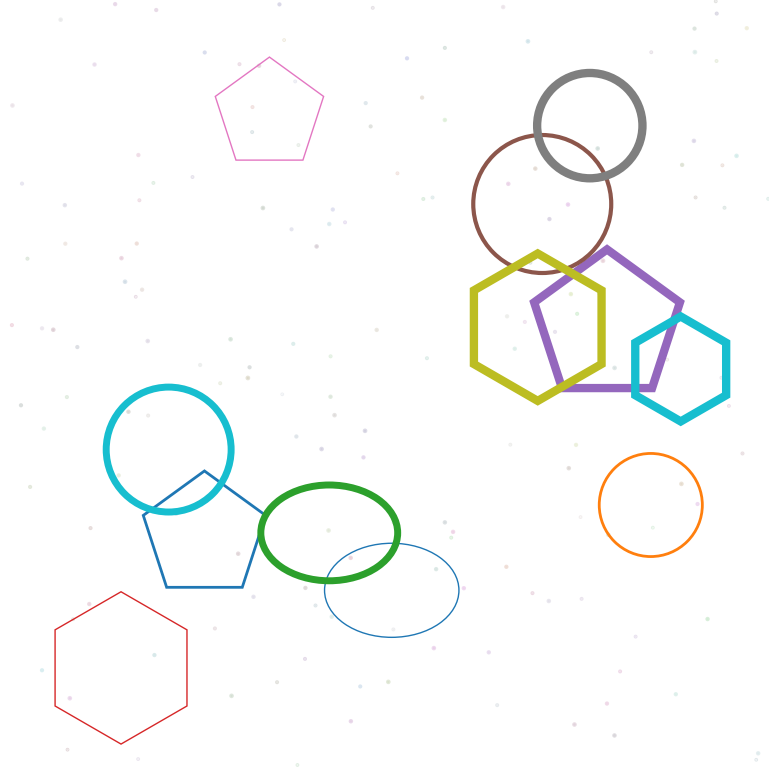[{"shape": "pentagon", "thickness": 1, "radius": 0.42, "center": [0.266, 0.305]}, {"shape": "oval", "thickness": 0.5, "radius": 0.44, "center": [0.509, 0.233]}, {"shape": "circle", "thickness": 1, "radius": 0.33, "center": [0.845, 0.344]}, {"shape": "oval", "thickness": 2.5, "radius": 0.44, "center": [0.428, 0.308]}, {"shape": "hexagon", "thickness": 0.5, "radius": 0.49, "center": [0.157, 0.133]}, {"shape": "pentagon", "thickness": 3, "radius": 0.5, "center": [0.788, 0.577]}, {"shape": "circle", "thickness": 1.5, "radius": 0.45, "center": [0.704, 0.735]}, {"shape": "pentagon", "thickness": 0.5, "radius": 0.37, "center": [0.35, 0.852]}, {"shape": "circle", "thickness": 3, "radius": 0.34, "center": [0.766, 0.837]}, {"shape": "hexagon", "thickness": 3, "radius": 0.48, "center": [0.698, 0.575]}, {"shape": "hexagon", "thickness": 3, "radius": 0.34, "center": [0.884, 0.521]}, {"shape": "circle", "thickness": 2.5, "radius": 0.41, "center": [0.219, 0.416]}]